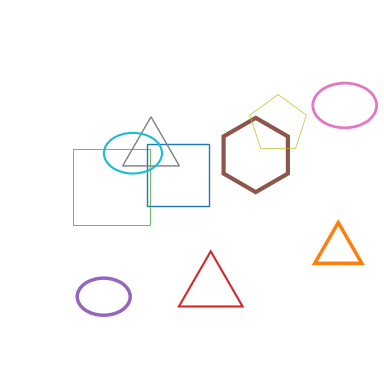[{"shape": "square", "thickness": 1, "radius": 0.4, "center": [0.463, 0.545]}, {"shape": "triangle", "thickness": 2.5, "radius": 0.35, "center": [0.879, 0.351]}, {"shape": "square", "thickness": 0.5, "radius": 0.49, "center": [0.289, 0.515]}, {"shape": "triangle", "thickness": 1.5, "radius": 0.48, "center": [0.547, 0.252]}, {"shape": "oval", "thickness": 2.5, "radius": 0.34, "center": [0.269, 0.229]}, {"shape": "hexagon", "thickness": 3, "radius": 0.48, "center": [0.664, 0.597]}, {"shape": "oval", "thickness": 2, "radius": 0.41, "center": [0.895, 0.726]}, {"shape": "triangle", "thickness": 1, "radius": 0.42, "center": [0.392, 0.612]}, {"shape": "pentagon", "thickness": 0.5, "radius": 0.39, "center": [0.722, 0.677]}, {"shape": "oval", "thickness": 1.5, "radius": 0.38, "center": [0.345, 0.602]}]